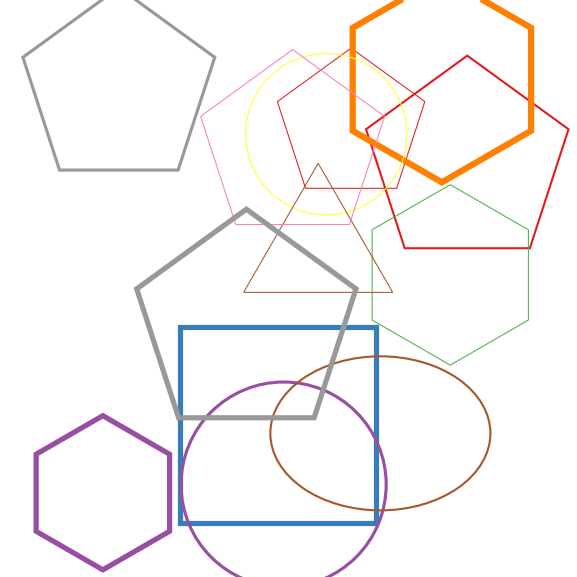[{"shape": "pentagon", "thickness": 1, "radius": 0.92, "center": [0.809, 0.718]}, {"shape": "pentagon", "thickness": 0.5, "radius": 0.67, "center": [0.608, 0.782]}, {"shape": "square", "thickness": 2.5, "radius": 0.85, "center": [0.481, 0.263]}, {"shape": "hexagon", "thickness": 0.5, "radius": 0.78, "center": [0.78, 0.523]}, {"shape": "hexagon", "thickness": 2.5, "radius": 0.67, "center": [0.178, 0.146]}, {"shape": "circle", "thickness": 1.5, "radius": 0.89, "center": [0.491, 0.16]}, {"shape": "hexagon", "thickness": 3, "radius": 0.89, "center": [0.765, 0.862]}, {"shape": "circle", "thickness": 0.5, "radius": 0.7, "center": [0.565, 0.767]}, {"shape": "oval", "thickness": 1, "radius": 0.95, "center": [0.659, 0.249]}, {"shape": "triangle", "thickness": 0.5, "radius": 0.75, "center": [0.551, 0.567]}, {"shape": "pentagon", "thickness": 0.5, "radius": 0.84, "center": [0.507, 0.746]}, {"shape": "pentagon", "thickness": 1.5, "radius": 0.87, "center": [0.206, 0.846]}, {"shape": "pentagon", "thickness": 2.5, "radius": 1.0, "center": [0.427, 0.437]}]